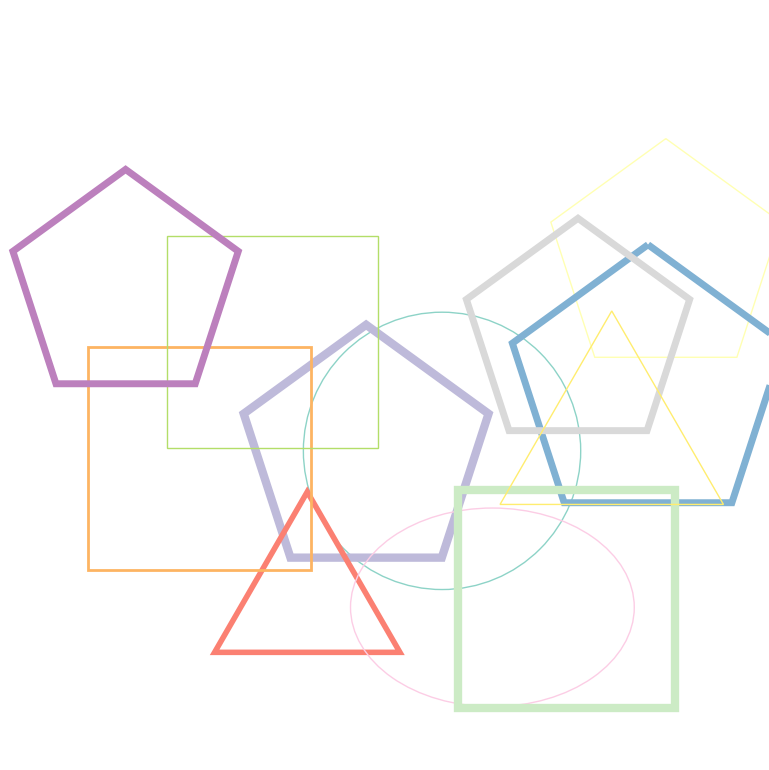[{"shape": "circle", "thickness": 0.5, "radius": 0.9, "center": [0.574, 0.414]}, {"shape": "pentagon", "thickness": 0.5, "radius": 0.78, "center": [0.865, 0.663]}, {"shape": "pentagon", "thickness": 3, "radius": 0.84, "center": [0.475, 0.411]}, {"shape": "triangle", "thickness": 2, "radius": 0.69, "center": [0.399, 0.222]}, {"shape": "pentagon", "thickness": 2.5, "radius": 0.93, "center": [0.842, 0.497]}, {"shape": "square", "thickness": 1, "radius": 0.72, "center": [0.259, 0.405]}, {"shape": "square", "thickness": 0.5, "radius": 0.69, "center": [0.354, 0.556]}, {"shape": "oval", "thickness": 0.5, "radius": 0.92, "center": [0.639, 0.211]}, {"shape": "pentagon", "thickness": 2.5, "radius": 0.76, "center": [0.751, 0.564]}, {"shape": "pentagon", "thickness": 2.5, "radius": 0.77, "center": [0.163, 0.626]}, {"shape": "square", "thickness": 3, "radius": 0.71, "center": [0.736, 0.222]}, {"shape": "triangle", "thickness": 0.5, "radius": 0.84, "center": [0.794, 0.429]}]